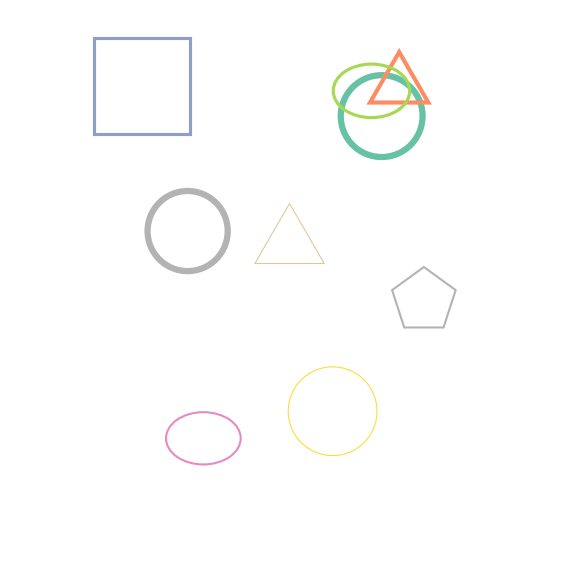[{"shape": "circle", "thickness": 3, "radius": 0.35, "center": [0.661, 0.798]}, {"shape": "triangle", "thickness": 2, "radius": 0.29, "center": [0.691, 0.851]}, {"shape": "square", "thickness": 1.5, "radius": 0.42, "center": [0.246, 0.85]}, {"shape": "oval", "thickness": 1, "radius": 0.32, "center": [0.352, 0.24]}, {"shape": "oval", "thickness": 1.5, "radius": 0.33, "center": [0.643, 0.842]}, {"shape": "circle", "thickness": 0.5, "radius": 0.38, "center": [0.576, 0.287]}, {"shape": "triangle", "thickness": 0.5, "radius": 0.35, "center": [0.501, 0.577]}, {"shape": "circle", "thickness": 3, "radius": 0.35, "center": [0.325, 0.599]}, {"shape": "pentagon", "thickness": 1, "radius": 0.29, "center": [0.734, 0.479]}]